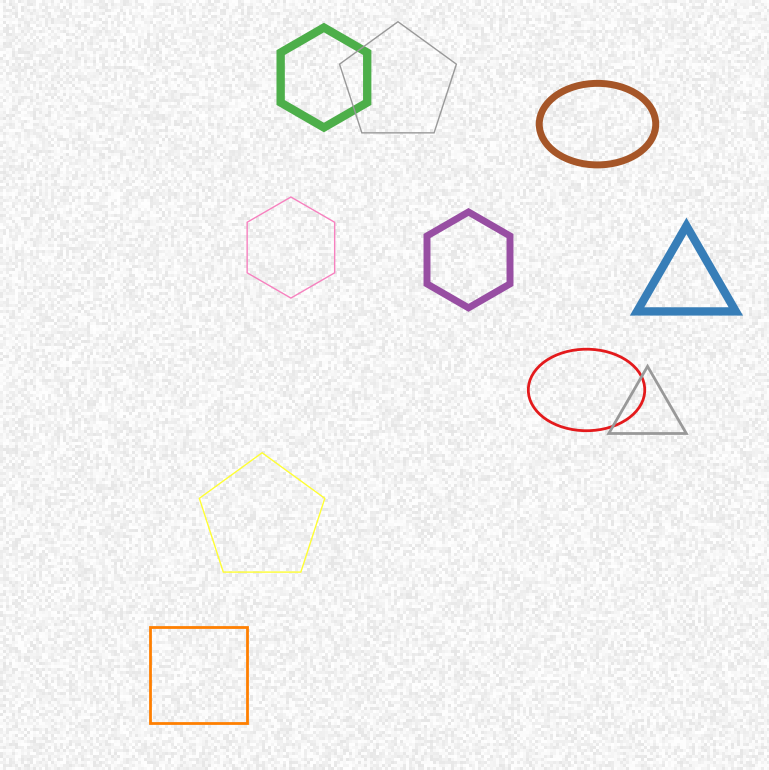[{"shape": "oval", "thickness": 1, "radius": 0.38, "center": [0.762, 0.494]}, {"shape": "triangle", "thickness": 3, "radius": 0.37, "center": [0.891, 0.633]}, {"shape": "hexagon", "thickness": 3, "radius": 0.32, "center": [0.421, 0.899]}, {"shape": "hexagon", "thickness": 2.5, "radius": 0.31, "center": [0.608, 0.662]}, {"shape": "square", "thickness": 1, "radius": 0.31, "center": [0.258, 0.123]}, {"shape": "pentagon", "thickness": 0.5, "radius": 0.43, "center": [0.34, 0.326]}, {"shape": "oval", "thickness": 2.5, "radius": 0.38, "center": [0.776, 0.839]}, {"shape": "hexagon", "thickness": 0.5, "radius": 0.33, "center": [0.378, 0.679]}, {"shape": "pentagon", "thickness": 0.5, "radius": 0.4, "center": [0.517, 0.892]}, {"shape": "triangle", "thickness": 1, "radius": 0.29, "center": [0.841, 0.466]}]